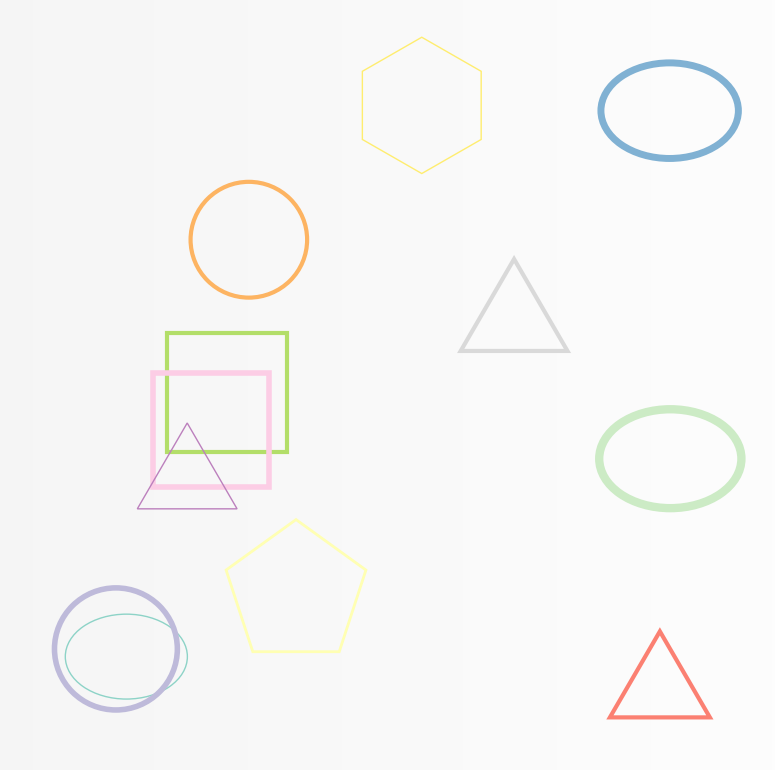[{"shape": "oval", "thickness": 0.5, "radius": 0.39, "center": [0.163, 0.147]}, {"shape": "pentagon", "thickness": 1, "radius": 0.47, "center": [0.382, 0.23]}, {"shape": "circle", "thickness": 2, "radius": 0.4, "center": [0.15, 0.157]}, {"shape": "triangle", "thickness": 1.5, "radius": 0.37, "center": [0.851, 0.106]}, {"shape": "oval", "thickness": 2.5, "radius": 0.44, "center": [0.864, 0.856]}, {"shape": "circle", "thickness": 1.5, "radius": 0.38, "center": [0.321, 0.689]}, {"shape": "square", "thickness": 1.5, "radius": 0.39, "center": [0.292, 0.491]}, {"shape": "square", "thickness": 2, "radius": 0.37, "center": [0.272, 0.442]}, {"shape": "triangle", "thickness": 1.5, "radius": 0.4, "center": [0.663, 0.584]}, {"shape": "triangle", "thickness": 0.5, "radius": 0.37, "center": [0.242, 0.376]}, {"shape": "oval", "thickness": 3, "radius": 0.46, "center": [0.865, 0.404]}, {"shape": "hexagon", "thickness": 0.5, "radius": 0.44, "center": [0.544, 0.863]}]